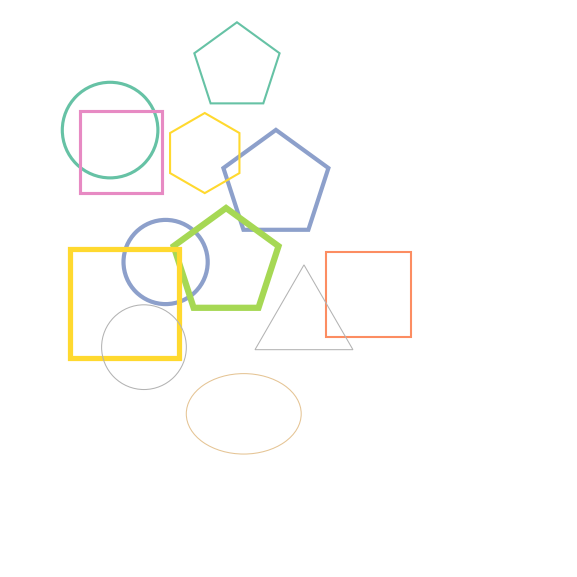[{"shape": "pentagon", "thickness": 1, "radius": 0.39, "center": [0.41, 0.883]}, {"shape": "circle", "thickness": 1.5, "radius": 0.41, "center": [0.191, 0.774]}, {"shape": "square", "thickness": 1, "radius": 0.37, "center": [0.638, 0.489]}, {"shape": "pentagon", "thickness": 2, "radius": 0.48, "center": [0.478, 0.679]}, {"shape": "circle", "thickness": 2, "radius": 0.36, "center": [0.287, 0.545]}, {"shape": "square", "thickness": 1.5, "radius": 0.35, "center": [0.209, 0.736]}, {"shape": "pentagon", "thickness": 3, "radius": 0.48, "center": [0.391, 0.543]}, {"shape": "hexagon", "thickness": 1, "radius": 0.35, "center": [0.355, 0.734]}, {"shape": "square", "thickness": 2.5, "radius": 0.47, "center": [0.216, 0.473]}, {"shape": "oval", "thickness": 0.5, "radius": 0.5, "center": [0.422, 0.283]}, {"shape": "circle", "thickness": 0.5, "radius": 0.37, "center": [0.249, 0.398]}, {"shape": "triangle", "thickness": 0.5, "radius": 0.49, "center": [0.526, 0.443]}]